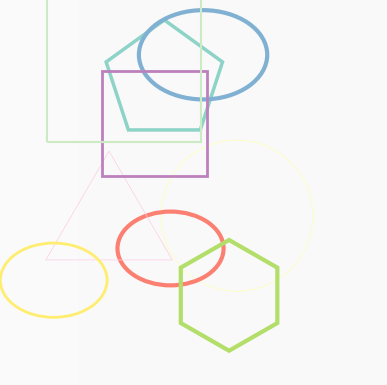[{"shape": "pentagon", "thickness": 2.5, "radius": 0.79, "center": [0.424, 0.79]}, {"shape": "circle", "thickness": 0.5, "radius": 0.98, "center": [0.611, 0.44]}, {"shape": "oval", "thickness": 3, "radius": 0.68, "center": [0.44, 0.355]}, {"shape": "oval", "thickness": 3, "radius": 0.83, "center": [0.524, 0.858]}, {"shape": "hexagon", "thickness": 3, "radius": 0.72, "center": [0.591, 0.233]}, {"shape": "triangle", "thickness": 0.5, "radius": 0.94, "center": [0.281, 0.419]}, {"shape": "square", "thickness": 2, "radius": 0.68, "center": [0.399, 0.68]}, {"shape": "square", "thickness": 1.5, "radius": 1.0, "center": [0.321, 0.832]}, {"shape": "oval", "thickness": 2, "radius": 0.69, "center": [0.139, 0.272]}]